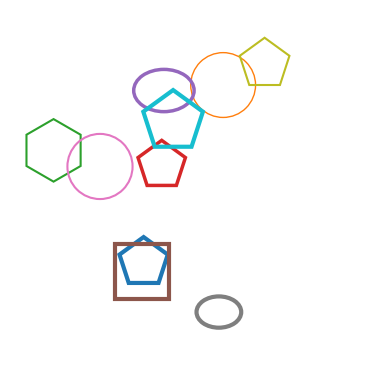[{"shape": "pentagon", "thickness": 3, "radius": 0.33, "center": [0.373, 0.318]}, {"shape": "circle", "thickness": 1, "radius": 0.42, "center": [0.58, 0.779]}, {"shape": "hexagon", "thickness": 1.5, "radius": 0.41, "center": [0.139, 0.609]}, {"shape": "pentagon", "thickness": 2.5, "radius": 0.32, "center": [0.42, 0.571]}, {"shape": "oval", "thickness": 2.5, "radius": 0.39, "center": [0.426, 0.765]}, {"shape": "square", "thickness": 3, "radius": 0.35, "center": [0.369, 0.295]}, {"shape": "circle", "thickness": 1.5, "radius": 0.42, "center": [0.26, 0.568]}, {"shape": "oval", "thickness": 3, "radius": 0.29, "center": [0.568, 0.189]}, {"shape": "pentagon", "thickness": 1.5, "radius": 0.34, "center": [0.687, 0.834]}, {"shape": "pentagon", "thickness": 3, "radius": 0.41, "center": [0.45, 0.685]}]